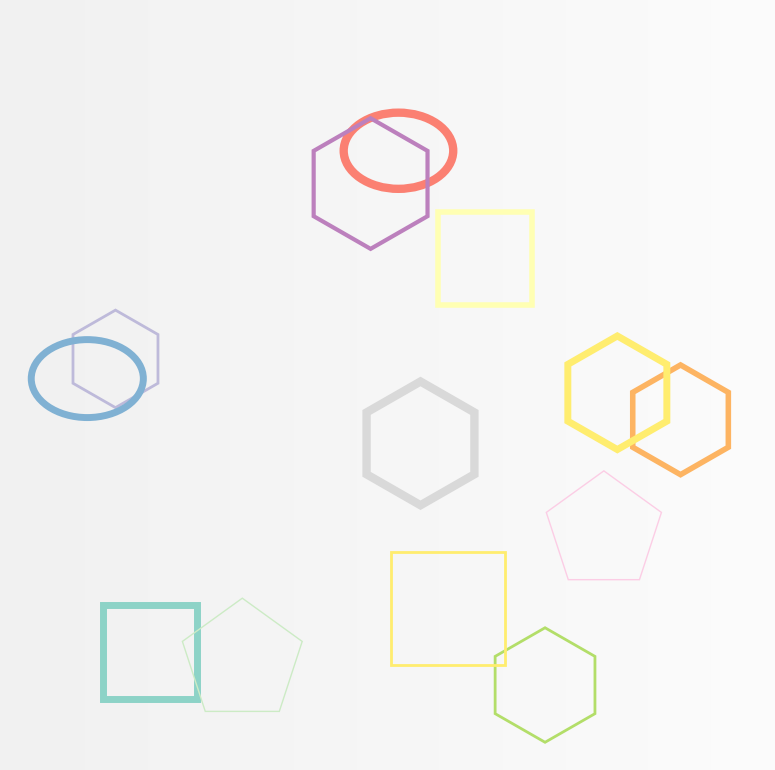[{"shape": "square", "thickness": 2.5, "radius": 0.3, "center": [0.194, 0.153]}, {"shape": "square", "thickness": 2, "radius": 0.3, "center": [0.626, 0.665]}, {"shape": "hexagon", "thickness": 1, "radius": 0.32, "center": [0.149, 0.534]}, {"shape": "oval", "thickness": 3, "radius": 0.35, "center": [0.514, 0.804]}, {"shape": "oval", "thickness": 2.5, "radius": 0.36, "center": [0.113, 0.508]}, {"shape": "hexagon", "thickness": 2, "radius": 0.36, "center": [0.878, 0.455]}, {"shape": "hexagon", "thickness": 1, "radius": 0.37, "center": [0.703, 0.11]}, {"shape": "pentagon", "thickness": 0.5, "radius": 0.39, "center": [0.779, 0.31]}, {"shape": "hexagon", "thickness": 3, "radius": 0.4, "center": [0.543, 0.424]}, {"shape": "hexagon", "thickness": 1.5, "radius": 0.42, "center": [0.478, 0.762]}, {"shape": "pentagon", "thickness": 0.5, "radius": 0.41, "center": [0.313, 0.142]}, {"shape": "square", "thickness": 1, "radius": 0.37, "center": [0.578, 0.21]}, {"shape": "hexagon", "thickness": 2.5, "radius": 0.37, "center": [0.797, 0.49]}]